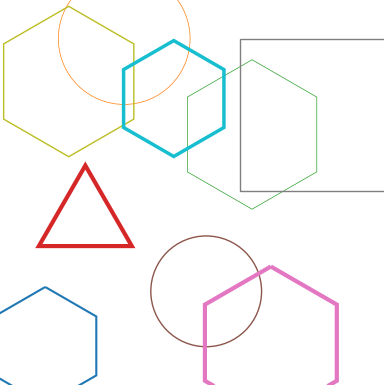[{"shape": "hexagon", "thickness": 1.5, "radius": 0.77, "center": [0.118, 0.101]}, {"shape": "circle", "thickness": 0.5, "radius": 0.86, "center": [0.323, 0.9]}, {"shape": "hexagon", "thickness": 0.5, "radius": 0.97, "center": [0.655, 0.651]}, {"shape": "triangle", "thickness": 3, "radius": 0.7, "center": [0.222, 0.431]}, {"shape": "circle", "thickness": 1, "radius": 0.72, "center": [0.536, 0.243]}, {"shape": "hexagon", "thickness": 3, "radius": 0.99, "center": [0.704, 0.11]}, {"shape": "square", "thickness": 1, "radius": 0.98, "center": [0.82, 0.701]}, {"shape": "hexagon", "thickness": 1, "radius": 0.98, "center": [0.179, 0.788]}, {"shape": "hexagon", "thickness": 2.5, "radius": 0.75, "center": [0.451, 0.744]}]